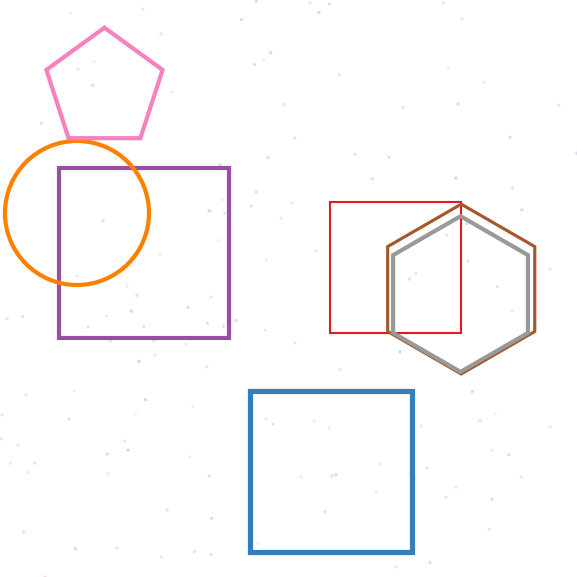[{"shape": "square", "thickness": 1, "radius": 0.57, "center": [0.685, 0.536]}, {"shape": "square", "thickness": 2.5, "radius": 0.7, "center": [0.573, 0.183]}, {"shape": "square", "thickness": 2, "radius": 0.74, "center": [0.25, 0.561]}, {"shape": "circle", "thickness": 2, "radius": 0.62, "center": [0.133, 0.63]}, {"shape": "hexagon", "thickness": 1.5, "radius": 0.74, "center": [0.799, 0.499]}, {"shape": "pentagon", "thickness": 2, "radius": 0.53, "center": [0.181, 0.845]}, {"shape": "hexagon", "thickness": 2, "radius": 0.67, "center": [0.797, 0.49]}]